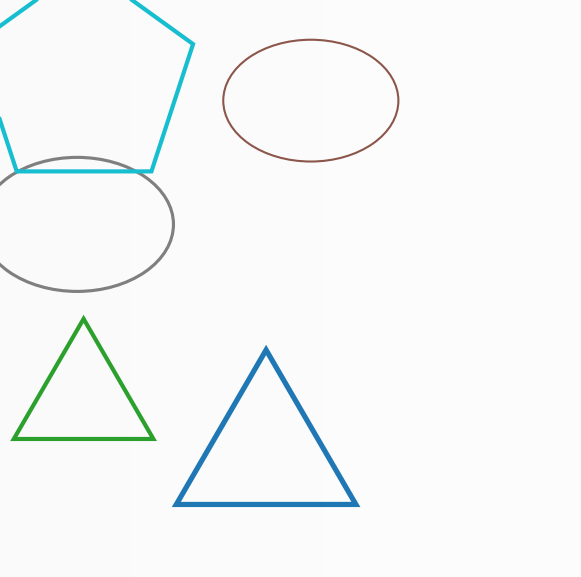[{"shape": "triangle", "thickness": 2.5, "radius": 0.89, "center": [0.458, 0.215]}, {"shape": "triangle", "thickness": 2, "radius": 0.69, "center": [0.144, 0.308]}, {"shape": "oval", "thickness": 1, "radius": 0.75, "center": [0.535, 0.825]}, {"shape": "oval", "thickness": 1.5, "radius": 0.83, "center": [0.133, 0.611]}, {"shape": "pentagon", "thickness": 2, "radius": 0.99, "center": [0.145, 0.862]}]